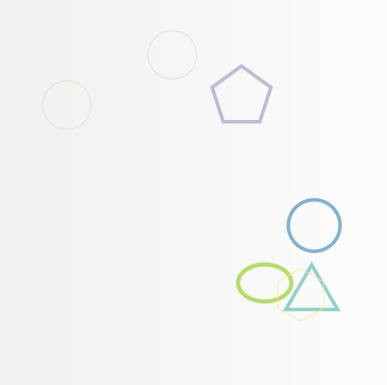[{"shape": "triangle", "thickness": 2.5, "radius": 0.39, "center": [0.804, 0.235]}, {"shape": "pentagon", "thickness": 2.5, "radius": 0.4, "center": [0.623, 0.748]}, {"shape": "circle", "thickness": 2.5, "radius": 0.33, "center": [0.811, 0.414]}, {"shape": "oval", "thickness": 3, "radius": 0.34, "center": [0.683, 0.265]}, {"shape": "circle", "thickness": 0.5, "radius": 0.31, "center": [0.445, 0.857]}, {"shape": "circle", "thickness": 0.5, "radius": 0.31, "center": [0.173, 0.727]}, {"shape": "hexagon", "thickness": 0.5, "radius": 0.34, "center": [0.776, 0.234]}]